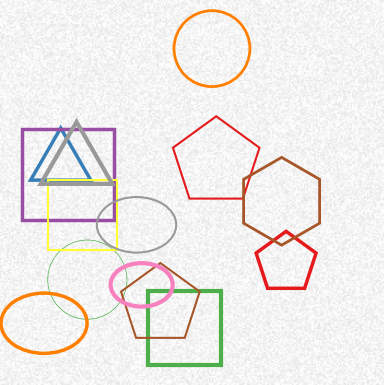[{"shape": "pentagon", "thickness": 2.5, "radius": 0.41, "center": [0.743, 0.317]}, {"shape": "pentagon", "thickness": 1.5, "radius": 0.59, "center": [0.562, 0.58]}, {"shape": "triangle", "thickness": 2.5, "radius": 0.45, "center": [0.158, 0.577]}, {"shape": "circle", "thickness": 0.5, "radius": 0.51, "center": [0.227, 0.274]}, {"shape": "square", "thickness": 3, "radius": 0.47, "center": [0.479, 0.148]}, {"shape": "square", "thickness": 2.5, "radius": 0.6, "center": [0.177, 0.547]}, {"shape": "oval", "thickness": 2.5, "radius": 0.56, "center": [0.114, 0.16]}, {"shape": "circle", "thickness": 2, "radius": 0.49, "center": [0.551, 0.874]}, {"shape": "square", "thickness": 1.5, "radius": 0.45, "center": [0.215, 0.441]}, {"shape": "pentagon", "thickness": 1.5, "radius": 0.54, "center": [0.417, 0.209]}, {"shape": "hexagon", "thickness": 2, "radius": 0.57, "center": [0.731, 0.477]}, {"shape": "oval", "thickness": 3, "radius": 0.4, "center": [0.368, 0.26]}, {"shape": "triangle", "thickness": 3, "radius": 0.54, "center": [0.199, 0.576]}, {"shape": "oval", "thickness": 1.5, "radius": 0.52, "center": [0.355, 0.416]}]